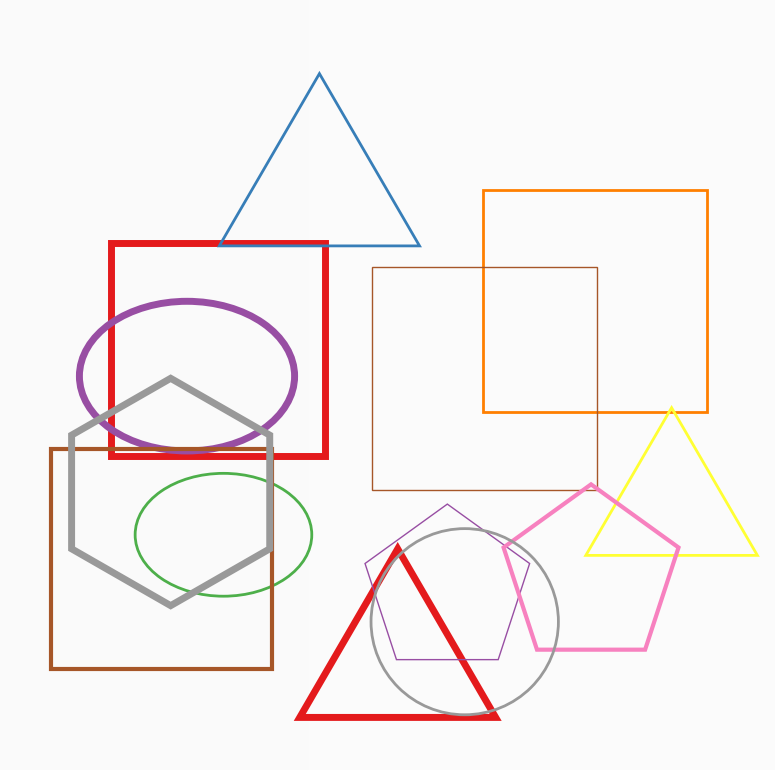[{"shape": "square", "thickness": 2.5, "radius": 0.69, "center": [0.281, 0.546]}, {"shape": "triangle", "thickness": 2.5, "radius": 0.73, "center": [0.513, 0.141]}, {"shape": "triangle", "thickness": 1, "radius": 0.75, "center": [0.412, 0.755]}, {"shape": "oval", "thickness": 1, "radius": 0.57, "center": [0.288, 0.305]}, {"shape": "oval", "thickness": 2.5, "radius": 0.69, "center": [0.241, 0.512]}, {"shape": "pentagon", "thickness": 0.5, "radius": 0.56, "center": [0.577, 0.234]}, {"shape": "square", "thickness": 1, "radius": 0.72, "center": [0.768, 0.61]}, {"shape": "triangle", "thickness": 1, "radius": 0.64, "center": [0.867, 0.343]}, {"shape": "square", "thickness": 1.5, "radius": 0.71, "center": [0.209, 0.274]}, {"shape": "square", "thickness": 0.5, "radius": 0.73, "center": [0.625, 0.508]}, {"shape": "pentagon", "thickness": 1.5, "radius": 0.59, "center": [0.763, 0.252]}, {"shape": "hexagon", "thickness": 2.5, "radius": 0.74, "center": [0.22, 0.361]}, {"shape": "circle", "thickness": 1, "radius": 0.6, "center": [0.6, 0.193]}]